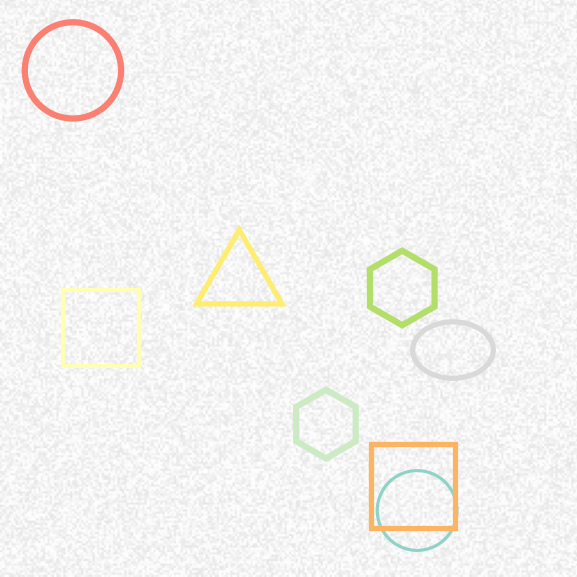[{"shape": "circle", "thickness": 1.5, "radius": 0.35, "center": [0.722, 0.115]}, {"shape": "square", "thickness": 2, "radius": 0.33, "center": [0.175, 0.431]}, {"shape": "circle", "thickness": 3, "radius": 0.42, "center": [0.126, 0.877]}, {"shape": "square", "thickness": 2.5, "radius": 0.37, "center": [0.715, 0.158]}, {"shape": "hexagon", "thickness": 3, "radius": 0.32, "center": [0.697, 0.5]}, {"shape": "oval", "thickness": 2.5, "radius": 0.35, "center": [0.784, 0.393]}, {"shape": "hexagon", "thickness": 3, "radius": 0.3, "center": [0.564, 0.265]}, {"shape": "triangle", "thickness": 2.5, "radius": 0.43, "center": [0.414, 0.516]}]